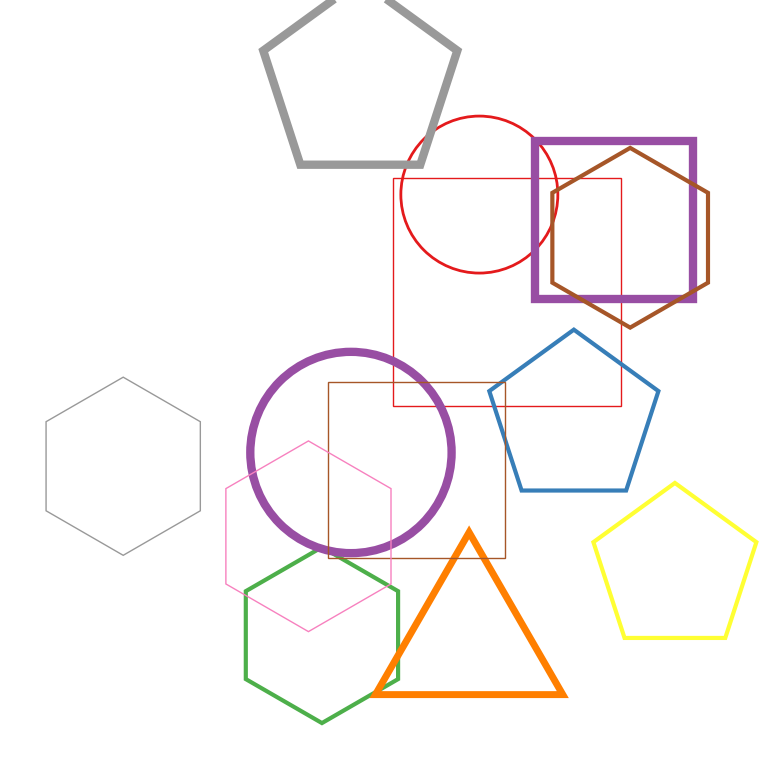[{"shape": "square", "thickness": 0.5, "radius": 0.74, "center": [0.658, 0.621]}, {"shape": "circle", "thickness": 1, "radius": 0.51, "center": [0.623, 0.747]}, {"shape": "pentagon", "thickness": 1.5, "radius": 0.58, "center": [0.745, 0.456]}, {"shape": "hexagon", "thickness": 1.5, "radius": 0.57, "center": [0.418, 0.175]}, {"shape": "circle", "thickness": 3, "radius": 0.65, "center": [0.456, 0.412]}, {"shape": "square", "thickness": 3, "radius": 0.51, "center": [0.798, 0.714]}, {"shape": "triangle", "thickness": 2.5, "radius": 0.7, "center": [0.609, 0.168]}, {"shape": "pentagon", "thickness": 1.5, "radius": 0.56, "center": [0.876, 0.262]}, {"shape": "hexagon", "thickness": 1.5, "radius": 0.58, "center": [0.818, 0.691]}, {"shape": "square", "thickness": 0.5, "radius": 0.57, "center": [0.541, 0.389]}, {"shape": "hexagon", "thickness": 0.5, "radius": 0.62, "center": [0.401, 0.304]}, {"shape": "pentagon", "thickness": 3, "radius": 0.66, "center": [0.468, 0.893]}, {"shape": "hexagon", "thickness": 0.5, "radius": 0.58, "center": [0.16, 0.394]}]